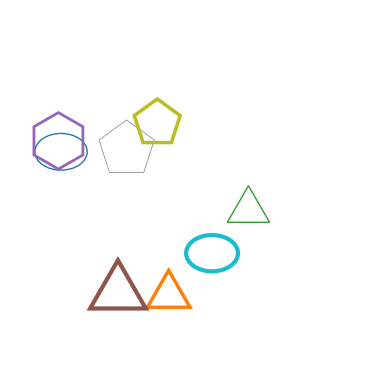[{"shape": "oval", "thickness": 1, "radius": 0.34, "center": [0.159, 0.606]}, {"shape": "triangle", "thickness": 2.5, "radius": 0.32, "center": [0.438, 0.234]}, {"shape": "triangle", "thickness": 1, "radius": 0.32, "center": [0.645, 0.454]}, {"shape": "hexagon", "thickness": 2, "radius": 0.37, "center": [0.152, 0.634]}, {"shape": "triangle", "thickness": 3, "radius": 0.42, "center": [0.306, 0.241]}, {"shape": "pentagon", "thickness": 0.5, "radius": 0.38, "center": [0.329, 0.613]}, {"shape": "pentagon", "thickness": 2.5, "radius": 0.31, "center": [0.408, 0.68]}, {"shape": "oval", "thickness": 3, "radius": 0.34, "center": [0.551, 0.342]}]